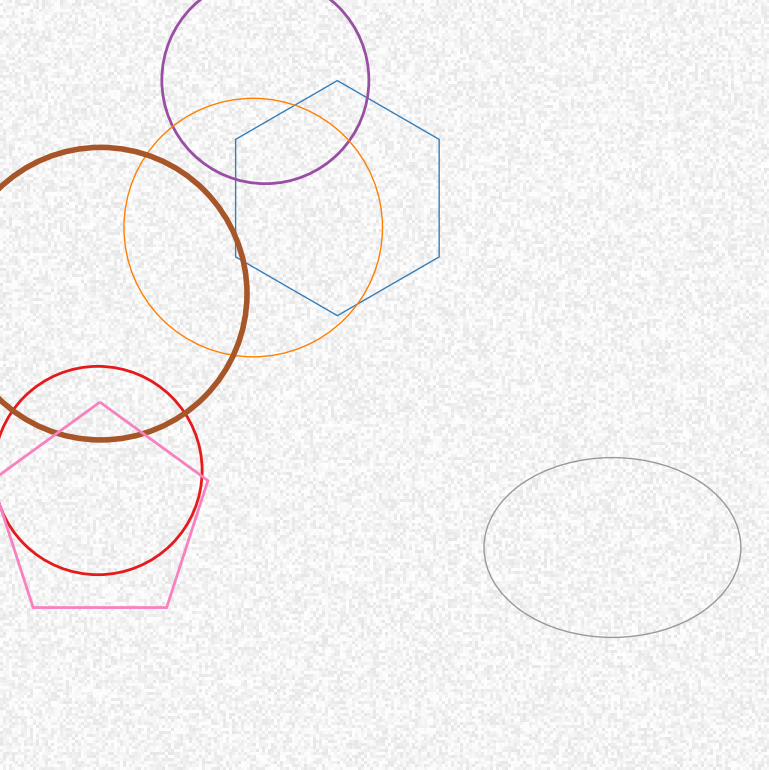[{"shape": "circle", "thickness": 1, "radius": 0.68, "center": [0.127, 0.389]}, {"shape": "hexagon", "thickness": 0.5, "radius": 0.76, "center": [0.438, 0.743]}, {"shape": "circle", "thickness": 1, "radius": 0.67, "center": [0.345, 0.896]}, {"shape": "circle", "thickness": 0.5, "radius": 0.84, "center": [0.329, 0.704]}, {"shape": "circle", "thickness": 2, "radius": 0.95, "center": [0.131, 0.619]}, {"shape": "pentagon", "thickness": 1, "radius": 0.74, "center": [0.13, 0.33]}, {"shape": "oval", "thickness": 0.5, "radius": 0.83, "center": [0.795, 0.289]}]